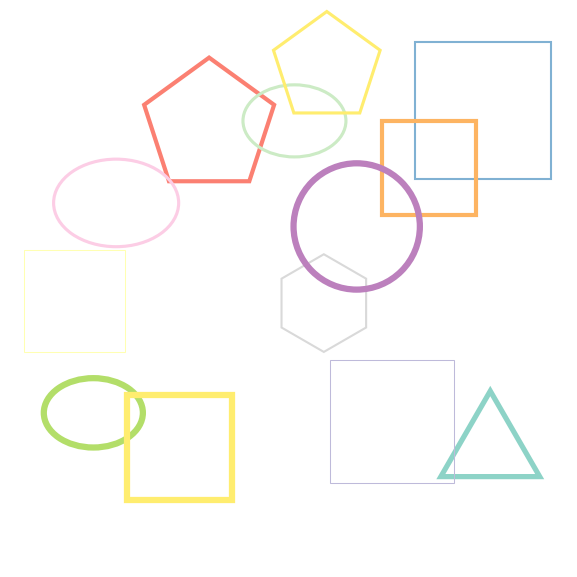[{"shape": "triangle", "thickness": 2.5, "radius": 0.49, "center": [0.849, 0.223]}, {"shape": "square", "thickness": 0.5, "radius": 0.44, "center": [0.129, 0.478]}, {"shape": "square", "thickness": 0.5, "radius": 0.53, "center": [0.679, 0.269]}, {"shape": "pentagon", "thickness": 2, "radius": 0.59, "center": [0.362, 0.781]}, {"shape": "square", "thickness": 1, "radius": 0.59, "center": [0.836, 0.807]}, {"shape": "square", "thickness": 2, "radius": 0.41, "center": [0.742, 0.708]}, {"shape": "oval", "thickness": 3, "radius": 0.43, "center": [0.162, 0.284]}, {"shape": "oval", "thickness": 1.5, "radius": 0.54, "center": [0.201, 0.648]}, {"shape": "hexagon", "thickness": 1, "radius": 0.42, "center": [0.561, 0.474]}, {"shape": "circle", "thickness": 3, "radius": 0.55, "center": [0.618, 0.607]}, {"shape": "oval", "thickness": 1.5, "radius": 0.45, "center": [0.51, 0.79]}, {"shape": "pentagon", "thickness": 1.5, "radius": 0.49, "center": [0.566, 0.882]}, {"shape": "square", "thickness": 3, "radius": 0.46, "center": [0.311, 0.224]}]